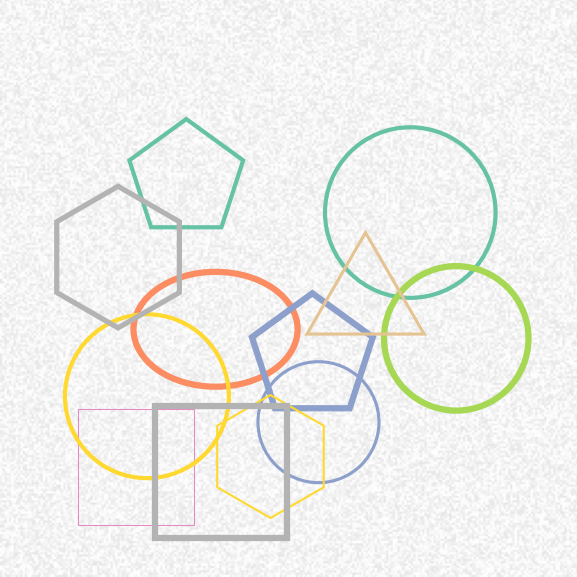[{"shape": "pentagon", "thickness": 2, "radius": 0.52, "center": [0.323, 0.689]}, {"shape": "circle", "thickness": 2, "radius": 0.74, "center": [0.71, 0.631]}, {"shape": "oval", "thickness": 3, "radius": 0.71, "center": [0.373, 0.429]}, {"shape": "pentagon", "thickness": 3, "radius": 0.55, "center": [0.541, 0.381]}, {"shape": "circle", "thickness": 1.5, "radius": 0.52, "center": [0.551, 0.268]}, {"shape": "square", "thickness": 0.5, "radius": 0.5, "center": [0.235, 0.19]}, {"shape": "circle", "thickness": 3, "radius": 0.63, "center": [0.79, 0.413]}, {"shape": "circle", "thickness": 2, "radius": 0.71, "center": [0.254, 0.313]}, {"shape": "hexagon", "thickness": 1, "radius": 0.53, "center": [0.468, 0.209]}, {"shape": "triangle", "thickness": 1.5, "radius": 0.59, "center": [0.633, 0.479]}, {"shape": "hexagon", "thickness": 2.5, "radius": 0.61, "center": [0.204, 0.554]}, {"shape": "square", "thickness": 3, "radius": 0.57, "center": [0.382, 0.181]}]